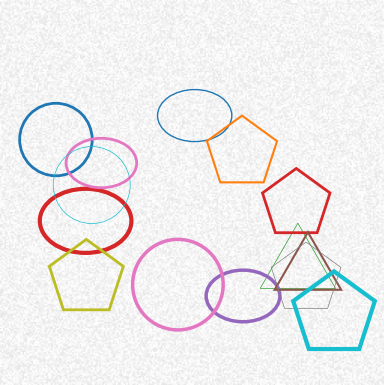[{"shape": "oval", "thickness": 1, "radius": 0.48, "center": [0.506, 0.7]}, {"shape": "circle", "thickness": 2, "radius": 0.47, "center": [0.145, 0.638]}, {"shape": "pentagon", "thickness": 1.5, "radius": 0.48, "center": [0.629, 0.604]}, {"shape": "triangle", "thickness": 0.5, "radius": 0.57, "center": [0.774, 0.307]}, {"shape": "pentagon", "thickness": 2, "radius": 0.46, "center": [0.77, 0.47]}, {"shape": "oval", "thickness": 3, "radius": 0.59, "center": [0.222, 0.426]}, {"shape": "oval", "thickness": 2.5, "radius": 0.48, "center": [0.631, 0.231]}, {"shape": "triangle", "thickness": 1.5, "radius": 0.5, "center": [0.8, 0.297]}, {"shape": "oval", "thickness": 2, "radius": 0.46, "center": [0.263, 0.577]}, {"shape": "circle", "thickness": 2.5, "radius": 0.59, "center": [0.462, 0.261]}, {"shape": "pentagon", "thickness": 0.5, "radius": 0.48, "center": [0.795, 0.276]}, {"shape": "pentagon", "thickness": 2, "radius": 0.51, "center": [0.224, 0.277]}, {"shape": "pentagon", "thickness": 3, "radius": 0.56, "center": [0.868, 0.184]}, {"shape": "circle", "thickness": 0.5, "radius": 0.5, "center": [0.238, 0.519]}]